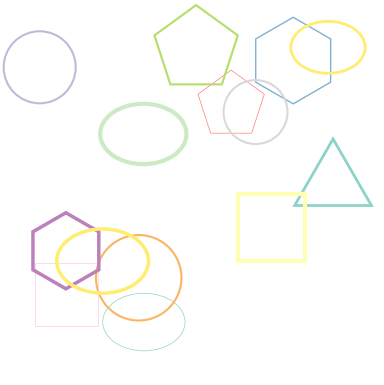[{"shape": "triangle", "thickness": 2, "radius": 0.58, "center": [0.865, 0.524]}, {"shape": "oval", "thickness": 0.5, "radius": 0.53, "center": [0.374, 0.164]}, {"shape": "square", "thickness": 3, "radius": 0.44, "center": [0.706, 0.409]}, {"shape": "circle", "thickness": 1.5, "radius": 0.47, "center": [0.103, 0.825]}, {"shape": "pentagon", "thickness": 0.5, "radius": 0.45, "center": [0.6, 0.727]}, {"shape": "hexagon", "thickness": 1, "radius": 0.56, "center": [0.762, 0.843]}, {"shape": "circle", "thickness": 1.5, "radius": 0.56, "center": [0.36, 0.279]}, {"shape": "pentagon", "thickness": 1.5, "radius": 0.57, "center": [0.509, 0.873]}, {"shape": "square", "thickness": 0.5, "radius": 0.41, "center": [0.173, 0.235]}, {"shape": "circle", "thickness": 1.5, "radius": 0.42, "center": [0.664, 0.709]}, {"shape": "hexagon", "thickness": 2.5, "radius": 0.49, "center": [0.171, 0.349]}, {"shape": "oval", "thickness": 3, "radius": 0.56, "center": [0.372, 0.652]}, {"shape": "oval", "thickness": 2.5, "radius": 0.6, "center": [0.266, 0.322]}, {"shape": "oval", "thickness": 2, "radius": 0.48, "center": [0.852, 0.877]}]